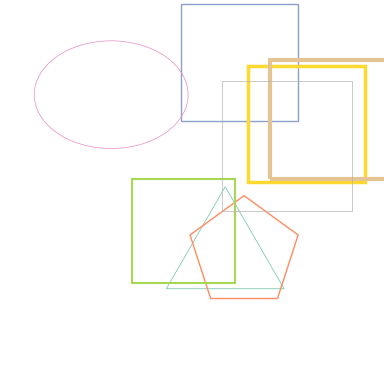[{"shape": "triangle", "thickness": 0.5, "radius": 0.88, "center": [0.585, 0.338]}, {"shape": "pentagon", "thickness": 1, "radius": 0.74, "center": [0.634, 0.344]}, {"shape": "square", "thickness": 1, "radius": 0.76, "center": [0.621, 0.839]}, {"shape": "oval", "thickness": 0.5, "radius": 1.0, "center": [0.289, 0.754]}, {"shape": "square", "thickness": 1.5, "radius": 0.67, "center": [0.476, 0.4]}, {"shape": "square", "thickness": 2.5, "radius": 0.76, "center": [0.797, 0.678]}, {"shape": "square", "thickness": 3, "radius": 0.77, "center": [0.855, 0.69]}, {"shape": "square", "thickness": 0.5, "radius": 0.84, "center": [0.746, 0.621]}]